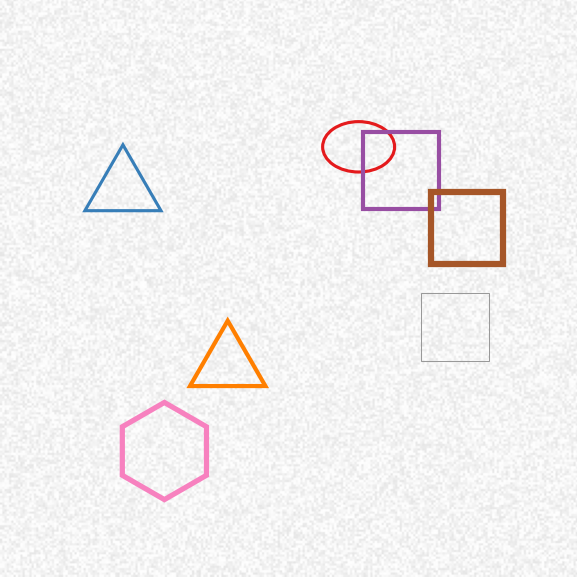[{"shape": "oval", "thickness": 1.5, "radius": 0.31, "center": [0.621, 0.745]}, {"shape": "triangle", "thickness": 1.5, "radius": 0.38, "center": [0.213, 0.672]}, {"shape": "square", "thickness": 2, "radius": 0.33, "center": [0.695, 0.704]}, {"shape": "triangle", "thickness": 2, "radius": 0.38, "center": [0.394, 0.368]}, {"shape": "square", "thickness": 3, "radius": 0.32, "center": [0.809, 0.604]}, {"shape": "hexagon", "thickness": 2.5, "radius": 0.42, "center": [0.285, 0.218]}, {"shape": "square", "thickness": 0.5, "radius": 0.29, "center": [0.788, 0.434]}]